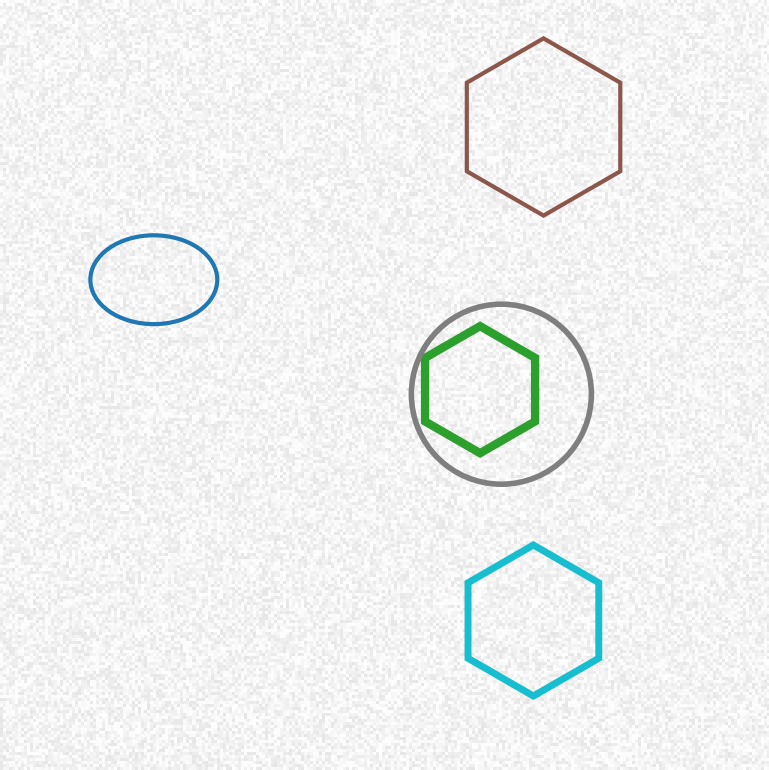[{"shape": "oval", "thickness": 1.5, "radius": 0.41, "center": [0.2, 0.637]}, {"shape": "hexagon", "thickness": 3, "radius": 0.41, "center": [0.623, 0.494]}, {"shape": "hexagon", "thickness": 1.5, "radius": 0.58, "center": [0.706, 0.835]}, {"shape": "circle", "thickness": 2, "radius": 0.58, "center": [0.651, 0.488]}, {"shape": "hexagon", "thickness": 2.5, "radius": 0.49, "center": [0.693, 0.194]}]